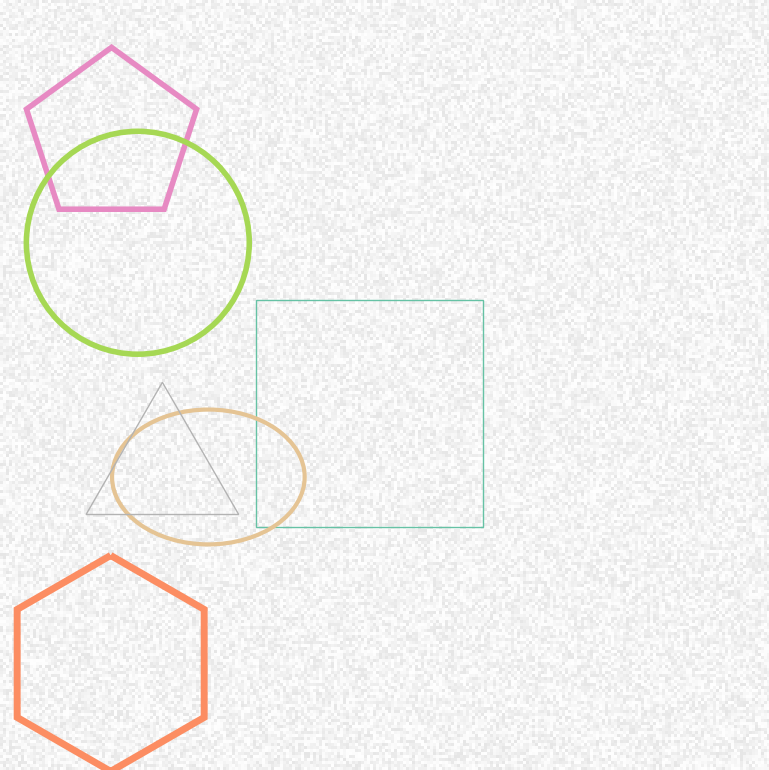[{"shape": "square", "thickness": 0.5, "radius": 0.74, "center": [0.48, 0.463]}, {"shape": "hexagon", "thickness": 2.5, "radius": 0.7, "center": [0.144, 0.138]}, {"shape": "pentagon", "thickness": 2, "radius": 0.58, "center": [0.145, 0.822]}, {"shape": "circle", "thickness": 2, "radius": 0.72, "center": [0.179, 0.685]}, {"shape": "oval", "thickness": 1.5, "radius": 0.63, "center": [0.271, 0.381]}, {"shape": "triangle", "thickness": 0.5, "radius": 0.57, "center": [0.211, 0.389]}]